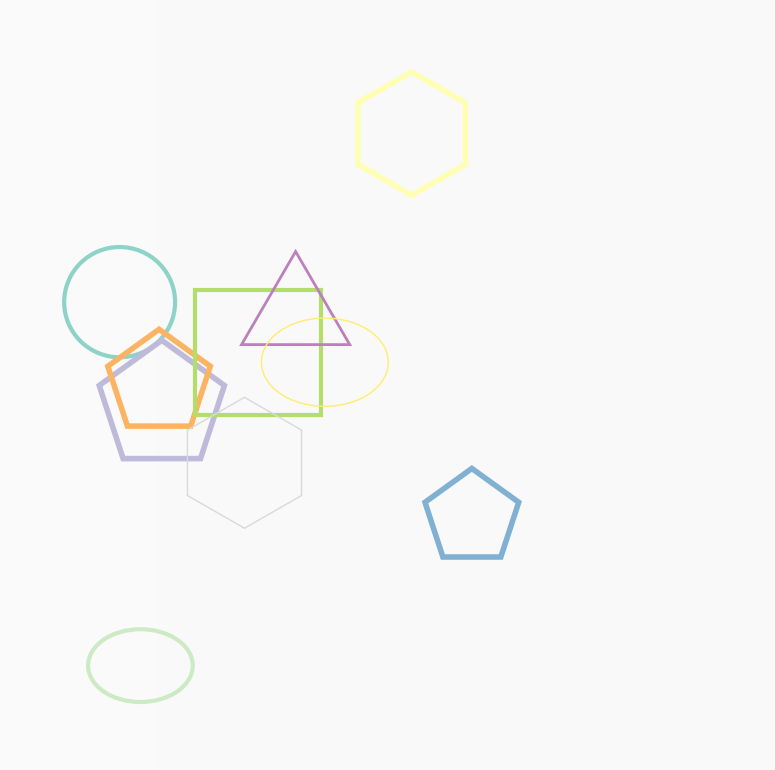[{"shape": "circle", "thickness": 1.5, "radius": 0.36, "center": [0.154, 0.608]}, {"shape": "hexagon", "thickness": 2, "radius": 0.4, "center": [0.531, 0.827]}, {"shape": "pentagon", "thickness": 2, "radius": 0.42, "center": [0.209, 0.473]}, {"shape": "pentagon", "thickness": 2, "radius": 0.32, "center": [0.609, 0.328]}, {"shape": "pentagon", "thickness": 2, "radius": 0.35, "center": [0.205, 0.503]}, {"shape": "square", "thickness": 1.5, "radius": 0.41, "center": [0.333, 0.542]}, {"shape": "hexagon", "thickness": 0.5, "radius": 0.42, "center": [0.315, 0.399]}, {"shape": "triangle", "thickness": 1, "radius": 0.4, "center": [0.381, 0.593]}, {"shape": "oval", "thickness": 1.5, "radius": 0.34, "center": [0.181, 0.136]}, {"shape": "oval", "thickness": 0.5, "radius": 0.41, "center": [0.419, 0.53]}]